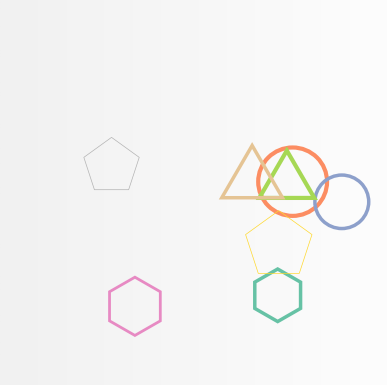[{"shape": "hexagon", "thickness": 2.5, "radius": 0.34, "center": [0.717, 0.233]}, {"shape": "circle", "thickness": 3, "radius": 0.44, "center": [0.755, 0.528]}, {"shape": "circle", "thickness": 2.5, "radius": 0.35, "center": [0.882, 0.476]}, {"shape": "hexagon", "thickness": 2, "radius": 0.38, "center": [0.348, 0.204]}, {"shape": "triangle", "thickness": 3, "radius": 0.41, "center": [0.74, 0.527]}, {"shape": "pentagon", "thickness": 0.5, "radius": 0.45, "center": [0.719, 0.363]}, {"shape": "triangle", "thickness": 2.5, "radius": 0.45, "center": [0.651, 0.532]}, {"shape": "pentagon", "thickness": 0.5, "radius": 0.38, "center": [0.288, 0.568]}]